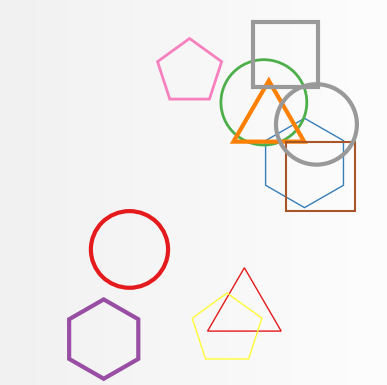[{"shape": "triangle", "thickness": 1, "radius": 0.55, "center": [0.631, 0.195]}, {"shape": "circle", "thickness": 3, "radius": 0.5, "center": [0.334, 0.352]}, {"shape": "hexagon", "thickness": 1, "radius": 0.58, "center": [0.786, 0.577]}, {"shape": "circle", "thickness": 2, "radius": 0.55, "center": [0.681, 0.734]}, {"shape": "hexagon", "thickness": 3, "radius": 0.52, "center": [0.268, 0.119]}, {"shape": "triangle", "thickness": 3, "radius": 0.53, "center": [0.694, 0.685]}, {"shape": "pentagon", "thickness": 1, "radius": 0.47, "center": [0.586, 0.144]}, {"shape": "square", "thickness": 1.5, "radius": 0.45, "center": [0.827, 0.541]}, {"shape": "pentagon", "thickness": 2, "radius": 0.43, "center": [0.489, 0.813]}, {"shape": "square", "thickness": 3, "radius": 0.42, "center": [0.736, 0.859]}, {"shape": "circle", "thickness": 3, "radius": 0.52, "center": [0.817, 0.677]}]